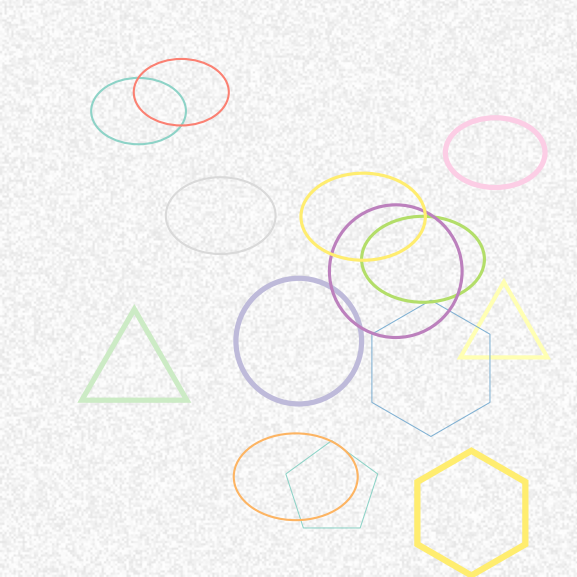[{"shape": "pentagon", "thickness": 0.5, "radius": 0.42, "center": [0.575, 0.153]}, {"shape": "oval", "thickness": 1, "radius": 0.41, "center": [0.24, 0.807]}, {"shape": "triangle", "thickness": 2, "radius": 0.44, "center": [0.872, 0.424]}, {"shape": "circle", "thickness": 2.5, "radius": 0.54, "center": [0.517, 0.408]}, {"shape": "oval", "thickness": 1, "radius": 0.41, "center": [0.314, 0.839]}, {"shape": "hexagon", "thickness": 0.5, "radius": 0.59, "center": [0.746, 0.361]}, {"shape": "oval", "thickness": 1, "radius": 0.54, "center": [0.512, 0.174]}, {"shape": "oval", "thickness": 1.5, "radius": 0.53, "center": [0.732, 0.55]}, {"shape": "oval", "thickness": 2.5, "radius": 0.43, "center": [0.857, 0.735]}, {"shape": "oval", "thickness": 1, "radius": 0.48, "center": [0.382, 0.626]}, {"shape": "circle", "thickness": 1.5, "radius": 0.57, "center": [0.685, 0.53]}, {"shape": "triangle", "thickness": 2.5, "radius": 0.53, "center": [0.233, 0.359]}, {"shape": "oval", "thickness": 1.5, "radius": 0.54, "center": [0.629, 0.624]}, {"shape": "hexagon", "thickness": 3, "radius": 0.54, "center": [0.816, 0.111]}]